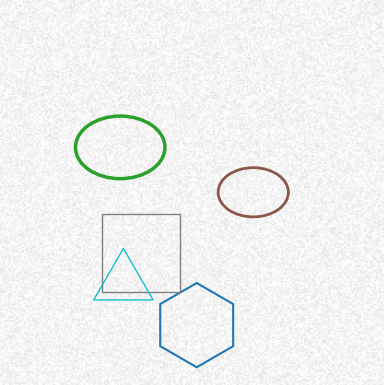[{"shape": "hexagon", "thickness": 1.5, "radius": 0.55, "center": [0.511, 0.156]}, {"shape": "oval", "thickness": 2.5, "radius": 0.58, "center": [0.312, 0.617]}, {"shape": "oval", "thickness": 2, "radius": 0.46, "center": [0.658, 0.501]}, {"shape": "square", "thickness": 1, "radius": 0.51, "center": [0.367, 0.343]}, {"shape": "triangle", "thickness": 1, "radius": 0.45, "center": [0.321, 0.266]}]